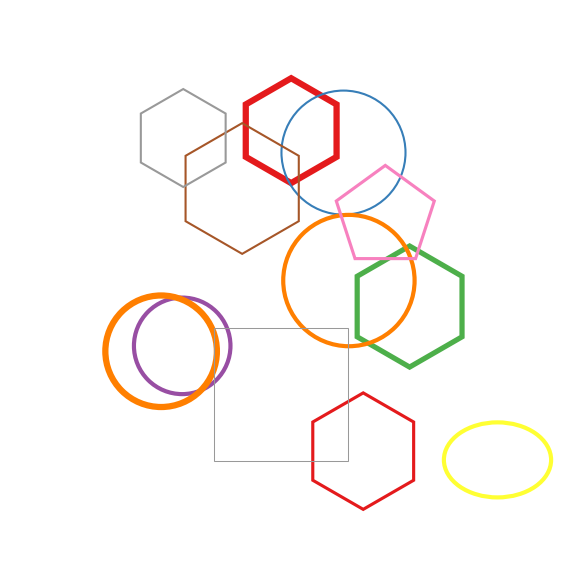[{"shape": "hexagon", "thickness": 3, "radius": 0.45, "center": [0.504, 0.773]}, {"shape": "hexagon", "thickness": 1.5, "radius": 0.5, "center": [0.629, 0.218]}, {"shape": "circle", "thickness": 1, "radius": 0.54, "center": [0.595, 0.735]}, {"shape": "hexagon", "thickness": 2.5, "radius": 0.52, "center": [0.709, 0.468]}, {"shape": "circle", "thickness": 2, "radius": 0.42, "center": [0.316, 0.4]}, {"shape": "circle", "thickness": 2, "radius": 0.57, "center": [0.604, 0.513]}, {"shape": "circle", "thickness": 3, "radius": 0.48, "center": [0.279, 0.391]}, {"shape": "oval", "thickness": 2, "radius": 0.46, "center": [0.861, 0.203]}, {"shape": "hexagon", "thickness": 1, "radius": 0.57, "center": [0.419, 0.673]}, {"shape": "pentagon", "thickness": 1.5, "radius": 0.45, "center": [0.667, 0.623]}, {"shape": "hexagon", "thickness": 1, "radius": 0.42, "center": [0.317, 0.76]}, {"shape": "square", "thickness": 0.5, "radius": 0.58, "center": [0.487, 0.317]}]